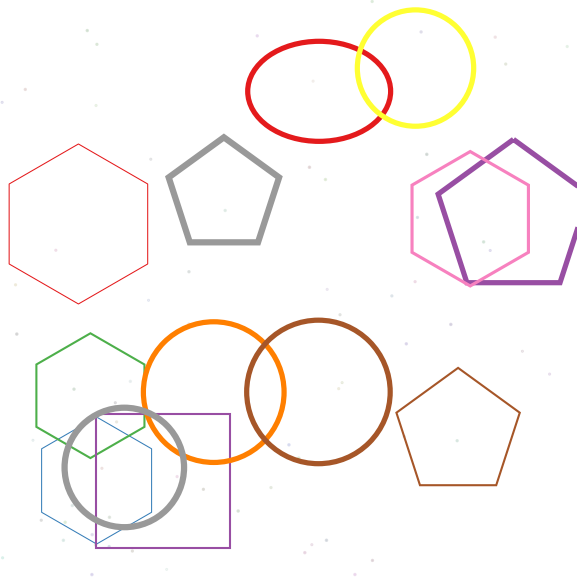[{"shape": "oval", "thickness": 2.5, "radius": 0.62, "center": [0.553, 0.841]}, {"shape": "hexagon", "thickness": 0.5, "radius": 0.69, "center": [0.136, 0.611]}, {"shape": "hexagon", "thickness": 0.5, "radius": 0.55, "center": [0.167, 0.167]}, {"shape": "hexagon", "thickness": 1, "radius": 0.54, "center": [0.157, 0.314]}, {"shape": "pentagon", "thickness": 2.5, "radius": 0.69, "center": [0.889, 0.621]}, {"shape": "square", "thickness": 1, "radius": 0.58, "center": [0.282, 0.166]}, {"shape": "circle", "thickness": 2.5, "radius": 0.61, "center": [0.37, 0.32]}, {"shape": "circle", "thickness": 2.5, "radius": 0.5, "center": [0.719, 0.881]}, {"shape": "pentagon", "thickness": 1, "radius": 0.56, "center": [0.793, 0.25]}, {"shape": "circle", "thickness": 2.5, "radius": 0.62, "center": [0.551, 0.32]}, {"shape": "hexagon", "thickness": 1.5, "radius": 0.58, "center": [0.814, 0.62]}, {"shape": "pentagon", "thickness": 3, "radius": 0.5, "center": [0.388, 0.661]}, {"shape": "circle", "thickness": 3, "radius": 0.52, "center": [0.215, 0.19]}]